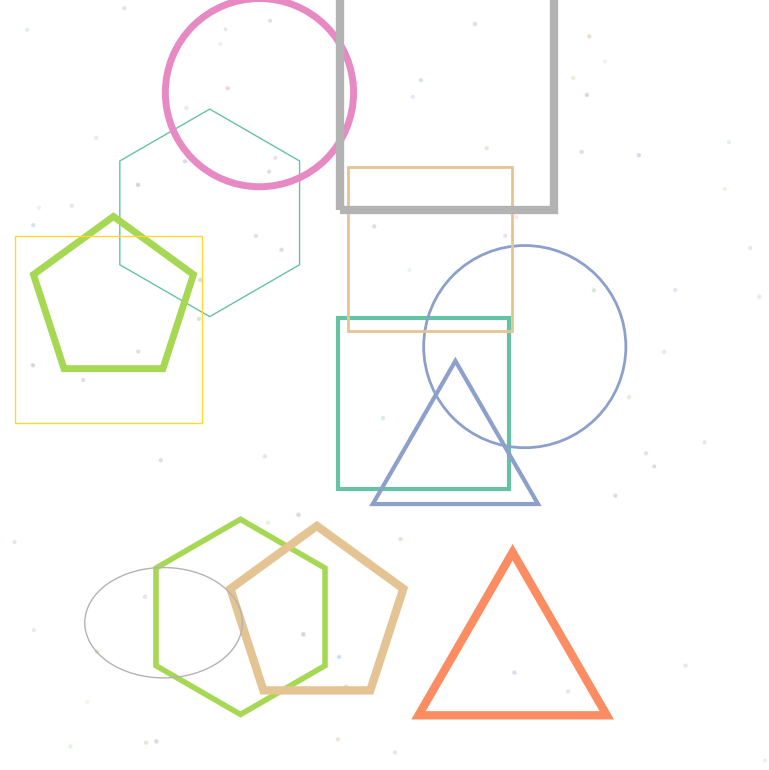[{"shape": "square", "thickness": 1.5, "radius": 0.56, "center": [0.55, 0.476]}, {"shape": "hexagon", "thickness": 0.5, "radius": 0.67, "center": [0.272, 0.724]}, {"shape": "triangle", "thickness": 3, "radius": 0.71, "center": [0.666, 0.142]}, {"shape": "circle", "thickness": 1, "radius": 0.66, "center": [0.682, 0.55]}, {"shape": "triangle", "thickness": 1.5, "radius": 0.62, "center": [0.591, 0.407]}, {"shape": "circle", "thickness": 2.5, "radius": 0.61, "center": [0.337, 0.88]}, {"shape": "pentagon", "thickness": 2.5, "radius": 0.55, "center": [0.147, 0.61]}, {"shape": "hexagon", "thickness": 2, "radius": 0.63, "center": [0.312, 0.199]}, {"shape": "square", "thickness": 0.5, "radius": 0.61, "center": [0.141, 0.572]}, {"shape": "pentagon", "thickness": 3, "radius": 0.59, "center": [0.412, 0.199]}, {"shape": "square", "thickness": 1, "radius": 0.53, "center": [0.559, 0.676]}, {"shape": "square", "thickness": 3, "radius": 0.7, "center": [0.581, 0.866]}, {"shape": "oval", "thickness": 0.5, "radius": 0.51, "center": [0.212, 0.191]}]